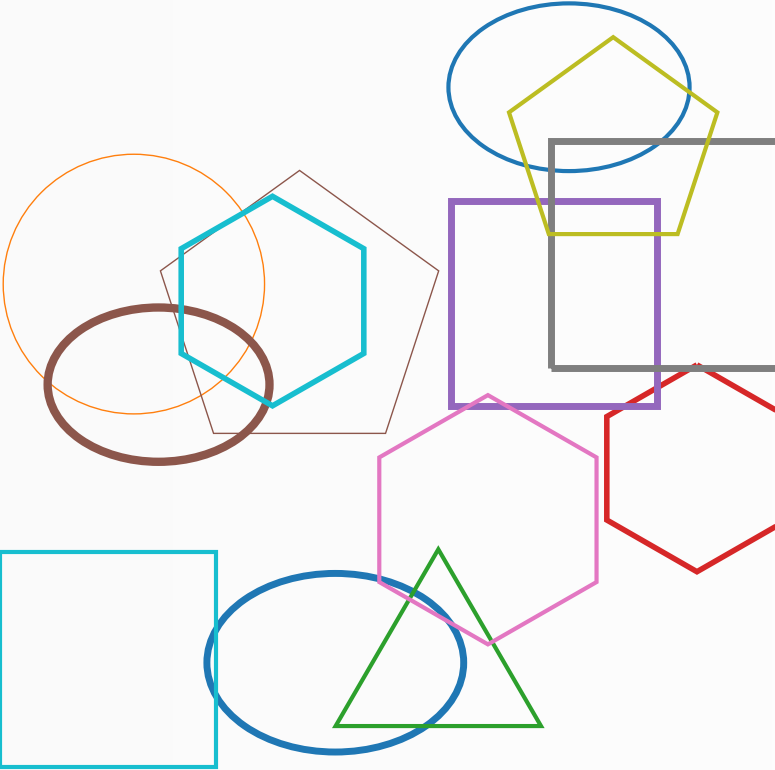[{"shape": "oval", "thickness": 1.5, "radius": 0.78, "center": [0.734, 0.887]}, {"shape": "oval", "thickness": 2.5, "radius": 0.83, "center": [0.433, 0.139]}, {"shape": "circle", "thickness": 0.5, "radius": 0.84, "center": [0.173, 0.631]}, {"shape": "triangle", "thickness": 1.5, "radius": 0.77, "center": [0.566, 0.134]}, {"shape": "hexagon", "thickness": 2, "radius": 0.67, "center": [0.899, 0.392]}, {"shape": "square", "thickness": 2.5, "radius": 0.67, "center": [0.715, 0.606]}, {"shape": "oval", "thickness": 3, "radius": 0.72, "center": [0.205, 0.5]}, {"shape": "pentagon", "thickness": 0.5, "radius": 0.94, "center": [0.387, 0.59]}, {"shape": "hexagon", "thickness": 1.5, "radius": 0.81, "center": [0.63, 0.325]}, {"shape": "square", "thickness": 2.5, "radius": 0.74, "center": [0.859, 0.669]}, {"shape": "pentagon", "thickness": 1.5, "radius": 0.71, "center": [0.791, 0.81]}, {"shape": "hexagon", "thickness": 2, "radius": 0.68, "center": [0.352, 0.609]}, {"shape": "square", "thickness": 1.5, "radius": 0.7, "center": [0.139, 0.144]}]